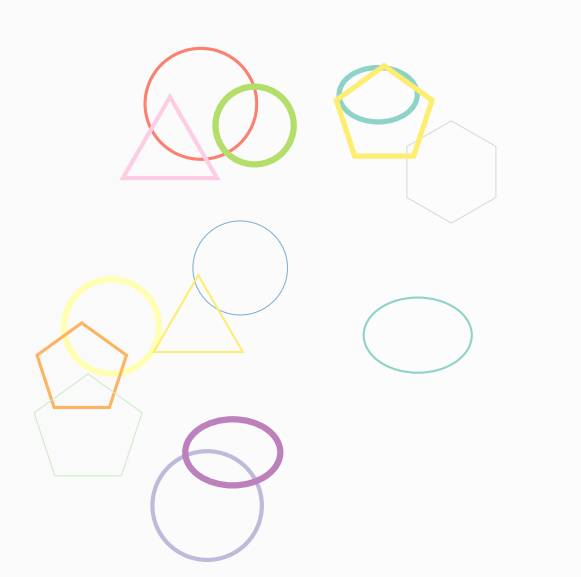[{"shape": "oval", "thickness": 1, "radius": 0.47, "center": [0.719, 0.419]}, {"shape": "oval", "thickness": 2.5, "radius": 0.34, "center": [0.651, 0.835]}, {"shape": "circle", "thickness": 3, "radius": 0.41, "center": [0.192, 0.434]}, {"shape": "circle", "thickness": 2, "radius": 0.47, "center": [0.356, 0.124]}, {"shape": "circle", "thickness": 1.5, "radius": 0.48, "center": [0.346, 0.819]}, {"shape": "circle", "thickness": 0.5, "radius": 0.41, "center": [0.413, 0.535]}, {"shape": "pentagon", "thickness": 1.5, "radius": 0.4, "center": [0.141, 0.359]}, {"shape": "circle", "thickness": 3, "radius": 0.34, "center": [0.438, 0.782]}, {"shape": "triangle", "thickness": 2, "radius": 0.47, "center": [0.292, 0.738]}, {"shape": "hexagon", "thickness": 0.5, "radius": 0.44, "center": [0.777, 0.701]}, {"shape": "oval", "thickness": 3, "radius": 0.41, "center": [0.4, 0.216]}, {"shape": "pentagon", "thickness": 0.5, "radius": 0.49, "center": [0.152, 0.254]}, {"shape": "pentagon", "thickness": 2.5, "radius": 0.43, "center": [0.661, 0.799]}, {"shape": "triangle", "thickness": 1, "radius": 0.44, "center": [0.341, 0.434]}]